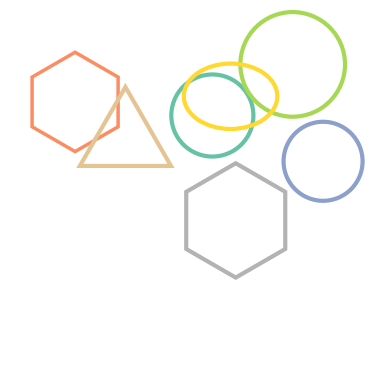[{"shape": "circle", "thickness": 3, "radius": 0.53, "center": [0.552, 0.7]}, {"shape": "hexagon", "thickness": 2.5, "radius": 0.64, "center": [0.195, 0.735]}, {"shape": "circle", "thickness": 3, "radius": 0.51, "center": [0.839, 0.581]}, {"shape": "circle", "thickness": 3, "radius": 0.68, "center": [0.76, 0.833]}, {"shape": "oval", "thickness": 3, "radius": 0.61, "center": [0.599, 0.75]}, {"shape": "triangle", "thickness": 3, "radius": 0.68, "center": [0.326, 0.637]}, {"shape": "hexagon", "thickness": 3, "radius": 0.74, "center": [0.612, 0.427]}]